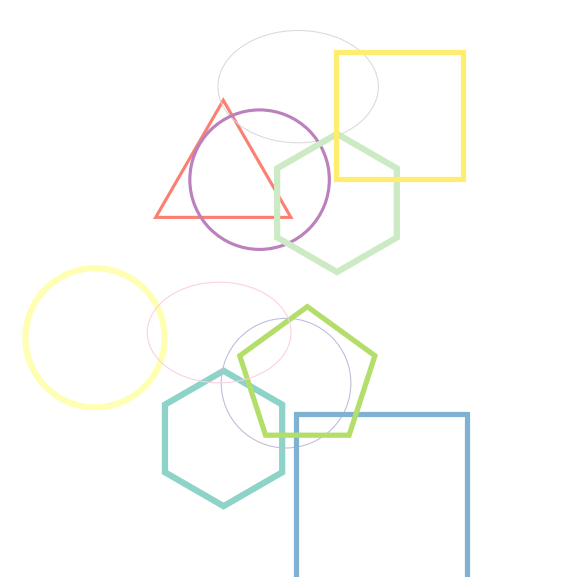[{"shape": "hexagon", "thickness": 3, "radius": 0.59, "center": [0.387, 0.24]}, {"shape": "circle", "thickness": 3, "radius": 0.6, "center": [0.165, 0.414]}, {"shape": "circle", "thickness": 0.5, "radius": 0.56, "center": [0.495, 0.336]}, {"shape": "triangle", "thickness": 1.5, "radius": 0.68, "center": [0.387, 0.69]}, {"shape": "square", "thickness": 2.5, "radius": 0.74, "center": [0.66, 0.133]}, {"shape": "pentagon", "thickness": 2.5, "radius": 0.62, "center": [0.532, 0.345]}, {"shape": "oval", "thickness": 0.5, "radius": 0.62, "center": [0.38, 0.423]}, {"shape": "oval", "thickness": 0.5, "radius": 0.69, "center": [0.516, 0.849]}, {"shape": "circle", "thickness": 1.5, "radius": 0.6, "center": [0.449, 0.688]}, {"shape": "hexagon", "thickness": 3, "radius": 0.6, "center": [0.584, 0.648]}, {"shape": "square", "thickness": 2.5, "radius": 0.55, "center": [0.692, 0.8]}]